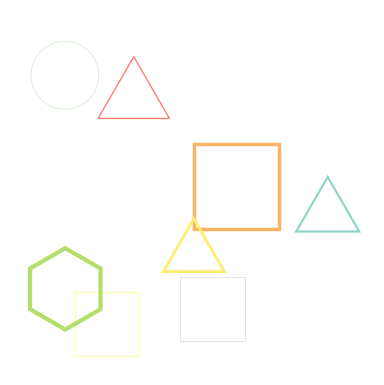[{"shape": "triangle", "thickness": 1.5, "radius": 0.47, "center": [0.851, 0.446]}, {"shape": "square", "thickness": 1, "radius": 0.41, "center": [0.278, 0.158]}, {"shape": "triangle", "thickness": 1, "radius": 0.53, "center": [0.347, 0.746]}, {"shape": "square", "thickness": 2.5, "radius": 0.55, "center": [0.614, 0.516]}, {"shape": "hexagon", "thickness": 3, "radius": 0.53, "center": [0.17, 0.25]}, {"shape": "square", "thickness": 0.5, "radius": 0.42, "center": [0.552, 0.197]}, {"shape": "circle", "thickness": 0.5, "radius": 0.44, "center": [0.169, 0.804]}, {"shape": "triangle", "thickness": 2, "radius": 0.46, "center": [0.504, 0.34]}]